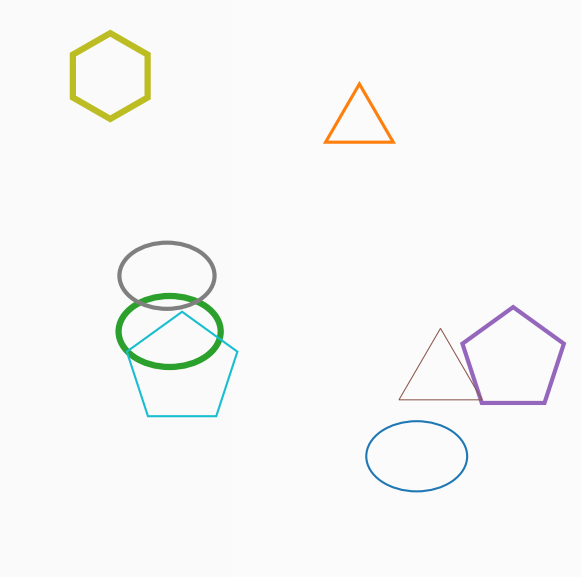[{"shape": "oval", "thickness": 1, "radius": 0.43, "center": [0.717, 0.209]}, {"shape": "triangle", "thickness": 1.5, "radius": 0.34, "center": [0.618, 0.787]}, {"shape": "oval", "thickness": 3, "radius": 0.44, "center": [0.292, 0.425]}, {"shape": "pentagon", "thickness": 2, "radius": 0.46, "center": [0.883, 0.376]}, {"shape": "triangle", "thickness": 0.5, "radius": 0.41, "center": [0.758, 0.348]}, {"shape": "oval", "thickness": 2, "radius": 0.41, "center": [0.287, 0.522]}, {"shape": "hexagon", "thickness": 3, "radius": 0.37, "center": [0.19, 0.867]}, {"shape": "pentagon", "thickness": 1, "radius": 0.5, "center": [0.313, 0.359]}]